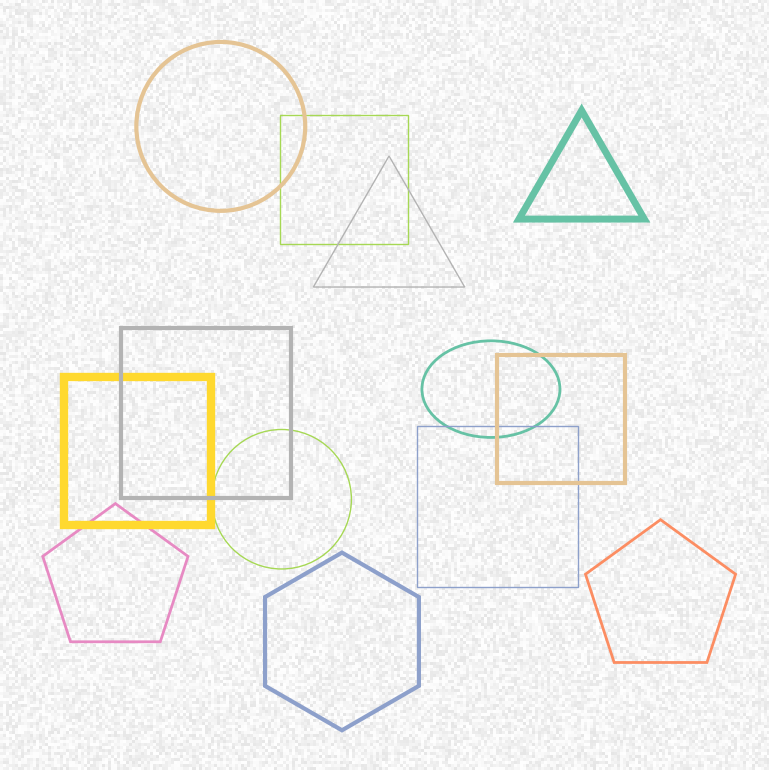[{"shape": "oval", "thickness": 1, "radius": 0.45, "center": [0.638, 0.495]}, {"shape": "triangle", "thickness": 2.5, "radius": 0.47, "center": [0.755, 0.762]}, {"shape": "pentagon", "thickness": 1, "radius": 0.51, "center": [0.858, 0.223]}, {"shape": "hexagon", "thickness": 1.5, "radius": 0.58, "center": [0.444, 0.167]}, {"shape": "square", "thickness": 0.5, "radius": 0.52, "center": [0.646, 0.342]}, {"shape": "pentagon", "thickness": 1, "radius": 0.5, "center": [0.15, 0.247]}, {"shape": "square", "thickness": 0.5, "radius": 0.42, "center": [0.446, 0.767]}, {"shape": "circle", "thickness": 0.5, "radius": 0.45, "center": [0.366, 0.352]}, {"shape": "square", "thickness": 3, "radius": 0.48, "center": [0.178, 0.414]}, {"shape": "square", "thickness": 1.5, "radius": 0.42, "center": [0.729, 0.456]}, {"shape": "circle", "thickness": 1.5, "radius": 0.55, "center": [0.287, 0.836]}, {"shape": "triangle", "thickness": 0.5, "radius": 0.57, "center": [0.505, 0.684]}, {"shape": "square", "thickness": 1.5, "radius": 0.55, "center": [0.268, 0.464]}]